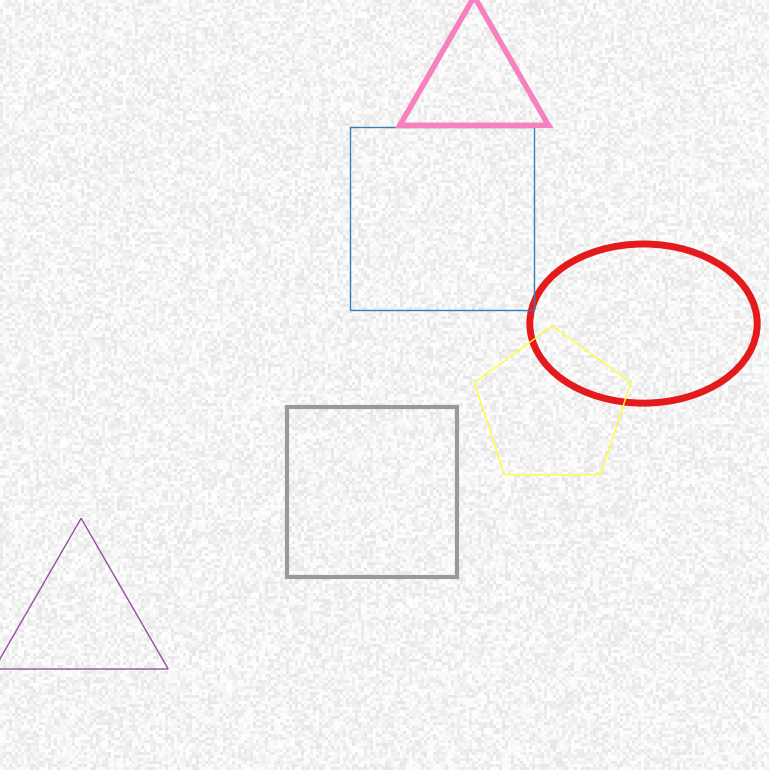[{"shape": "oval", "thickness": 2.5, "radius": 0.74, "center": [0.836, 0.58]}, {"shape": "square", "thickness": 0.5, "radius": 0.6, "center": [0.574, 0.716]}, {"shape": "triangle", "thickness": 0.5, "radius": 0.65, "center": [0.105, 0.196]}, {"shape": "pentagon", "thickness": 0.5, "radius": 0.53, "center": [0.718, 0.47]}, {"shape": "triangle", "thickness": 2, "radius": 0.56, "center": [0.616, 0.893]}, {"shape": "square", "thickness": 1.5, "radius": 0.55, "center": [0.483, 0.361]}]